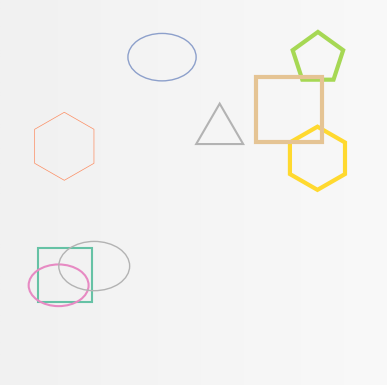[{"shape": "square", "thickness": 1.5, "radius": 0.35, "center": [0.168, 0.286]}, {"shape": "hexagon", "thickness": 0.5, "radius": 0.44, "center": [0.166, 0.62]}, {"shape": "oval", "thickness": 1, "radius": 0.44, "center": [0.418, 0.852]}, {"shape": "oval", "thickness": 1.5, "radius": 0.39, "center": [0.151, 0.259]}, {"shape": "pentagon", "thickness": 3, "radius": 0.34, "center": [0.82, 0.848]}, {"shape": "hexagon", "thickness": 3, "radius": 0.41, "center": [0.819, 0.589]}, {"shape": "square", "thickness": 3, "radius": 0.43, "center": [0.746, 0.716]}, {"shape": "oval", "thickness": 1, "radius": 0.46, "center": [0.243, 0.309]}, {"shape": "triangle", "thickness": 1.5, "radius": 0.35, "center": [0.567, 0.661]}]